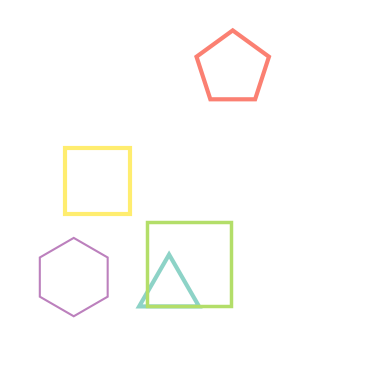[{"shape": "triangle", "thickness": 3, "radius": 0.45, "center": [0.439, 0.249]}, {"shape": "pentagon", "thickness": 3, "radius": 0.49, "center": [0.604, 0.822]}, {"shape": "square", "thickness": 2.5, "radius": 0.55, "center": [0.49, 0.314]}, {"shape": "hexagon", "thickness": 1.5, "radius": 0.51, "center": [0.192, 0.28]}, {"shape": "square", "thickness": 3, "radius": 0.43, "center": [0.253, 0.53]}]